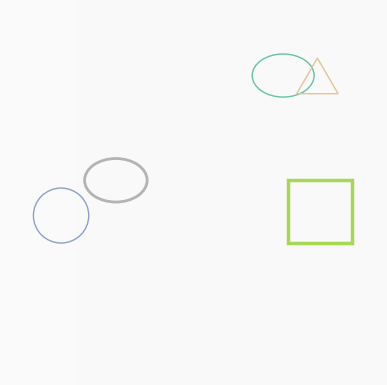[{"shape": "oval", "thickness": 1, "radius": 0.4, "center": [0.731, 0.804]}, {"shape": "circle", "thickness": 1, "radius": 0.36, "center": [0.158, 0.44]}, {"shape": "square", "thickness": 2.5, "radius": 0.41, "center": [0.827, 0.451]}, {"shape": "triangle", "thickness": 1, "radius": 0.31, "center": [0.819, 0.787]}, {"shape": "oval", "thickness": 2, "radius": 0.4, "center": [0.299, 0.532]}]